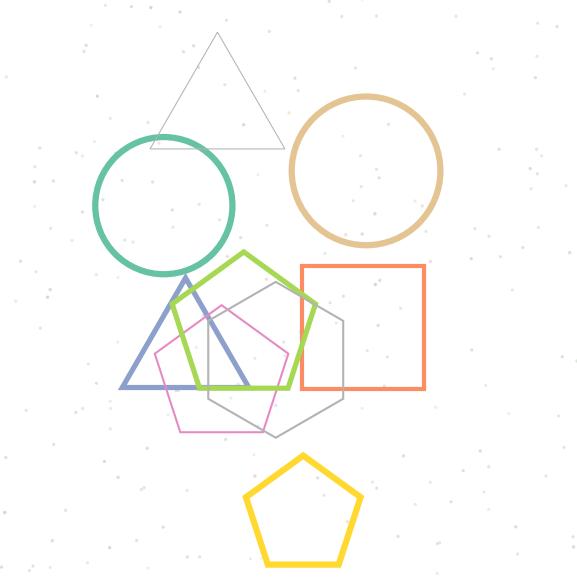[{"shape": "circle", "thickness": 3, "radius": 0.59, "center": [0.284, 0.643]}, {"shape": "square", "thickness": 2, "radius": 0.53, "center": [0.629, 0.432]}, {"shape": "triangle", "thickness": 2.5, "radius": 0.63, "center": [0.321, 0.391]}, {"shape": "pentagon", "thickness": 1, "radius": 0.61, "center": [0.384, 0.349]}, {"shape": "pentagon", "thickness": 2.5, "radius": 0.65, "center": [0.422, 0.432]}, {"shape": "pentagon", "thickness": 3, "radius": 0.52, "center": [0.525, 0.106]}, {"shape": "circle", "thickness": 3, "radius": 0.64, "center": [0.634, 0.703]}, {"shape": "triangle", "thickness": 0.5, "radius": 0.67, "center": [0.377, 0.809]}, {"shape": "hexagon", "thickness": 1, "radius": 0.67, "center": [0.477, 0.376]}]